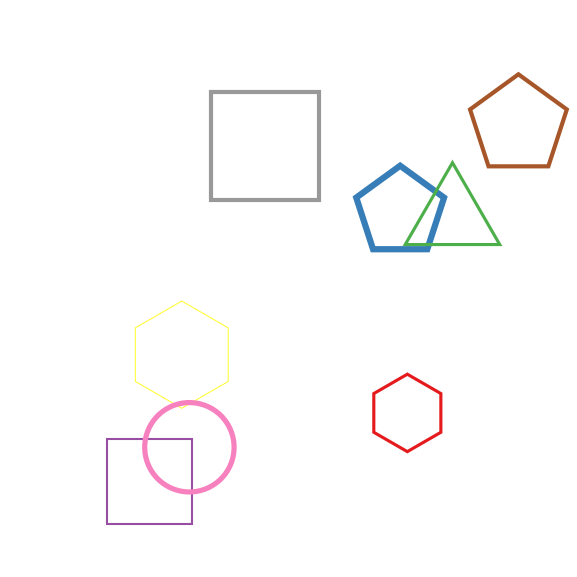[{"shape": "hexagon", "thickness": 1.5, "radius": 0.34, "center": [0.705, 0.284]}, {"shape": "pentagon", "thickness": 3, "radius": 0.4, "center": [0.693, 0.632]}, {"shape": "triangle", "thickness": 1.5, "radius": 0.47, "center": [0.784, 0.623]}, {"shape": "square", "thickness": 1, "radius": 0.37, "center": [0.259, 0.165]}, {"shape": "hexagon", "thickness": 0.5, "radius": 0.46, "center": [0.315, 0.385]}, {"shape": "pentagon", "thickness": 2, "radius": 0.44, "center": [0.898, 0.782]}, {"shape": "circle", "thickness": 2.5, "radius": 0.39, "center": [0.328, 0.225]}, {"shape": "square", "thickness": 2, "radius": 0.47, "center": [0.459, 0.747]}]